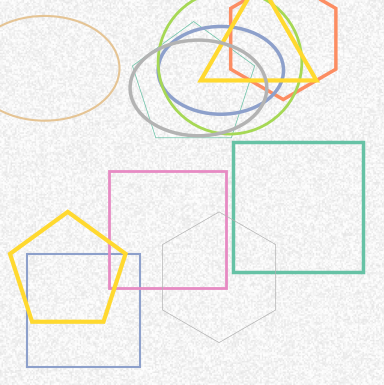[{"shape": "square", "thickness": 2.5, "radius": 0.85, "center": [0.773, 0.461]}, {"shape": "pentagon", "thickness": 0.5, "radius": 0.83, "center": [0.503, 0.777]}, {"shape": "hexagon", "thickness": 2.5, "radius": 0.79, "center": [0.736, 0.899]}, {"shape": "oval", "thickness": 2.5, "radius": 0.81, "center": [0.574, 0.817]}, {"shape": "square", "thickness": 1.5, "radius": 0.74, "center": [0.217, 0.193]}, {"shape": "square", "thickness": 2, "radius": 0.76, "center": [0.435, 0.403]}, {"shape": "circle", "thickness": 2, "radius": 0.93, "center": [0.597, 0.838]}, {"shape": "pentagon", "thickness": 3, "radius": 0.79, "center": [0.176, 0.292]}, {"shape": "triangle", "thickness": 3, "radius": 0.87, "center": [0.672, 0.878]}, {"shape": "oval", "thickness": 1.5, "radius": 0.97, "center": [0.116, 0.823]}, {"shape": "hexagon", "thickness": 0.5, "radius": 0.85, "center": [0.569, 0.28]}, {"shape": "oval", "thickness": 2.5, "radius": 0.89, "center": [0.515, 0.772]}]